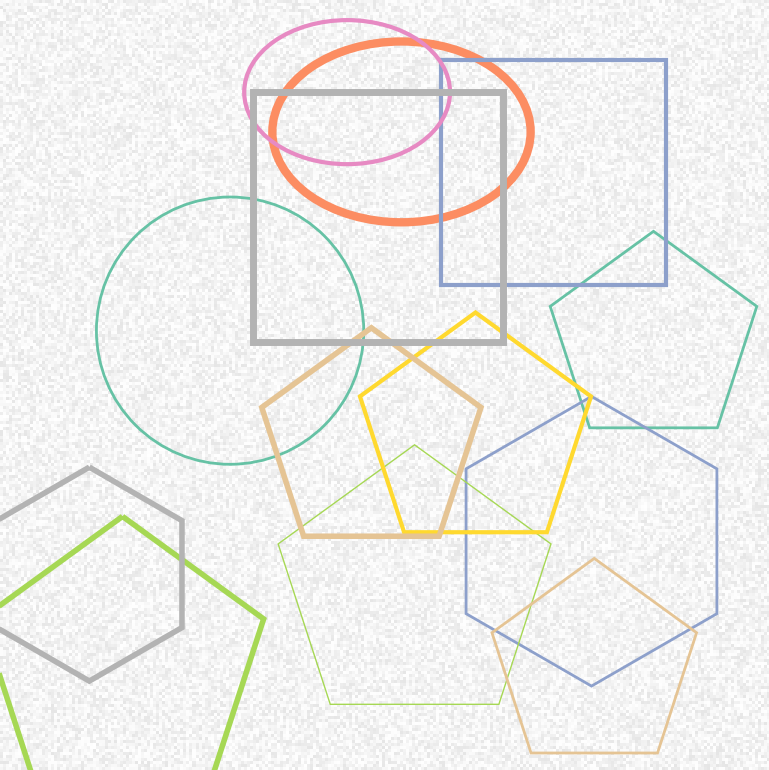[{"shape": "pentagon", "thickness": 1, "radius": 0.71, "center": [0.849, 0.559]}, {"shape": "circle", "thickness": 1, "radius": 0.87, "center": [0.299, 0.571]}, {"shape": "oval", "thickness": 3, "radius": 0.84, "center": [0.521, 0.829]}, {"shape": "square", "thickness": 1.5, "radius": 0.73, "center": [0.719, 0.776]}, {"shape": "hexagon", "thickness": 1, "radius": 0.94, "center": [0.768, 0.297]}, {"shape": "oval", "thickness": 1.5, "radius": 0.67, "center": [0.451, 0.88]}, {"shape": "pentagon", "thickness": 0.5, "radius": 0.93, "center": [0.538, 0.236]}, {"shape": "pentagon", "thickness": 2, "radius": 0.96, "center": [0.159, 0.137]}, {"shape": "pentagon", "thickness": 1.5, "radius": 0.79, "center": [0.618, 0.436]}, {"shape": "pentagon", "thickness": 1, "radius": 0.7, "center": [0.772, 0.135]}, {"shape": "pentagon", "thickness": 2, "radius": 0.75, "center": [0.482, 0.425]}, {"shape": "hexagon", "thickness": 2, "radius": 0.69, "center": [0.116, 0.254]}, {"shape": "square", "thickness": 2.5, "radius": 0.81, "center": [0.491, 0.718]}]